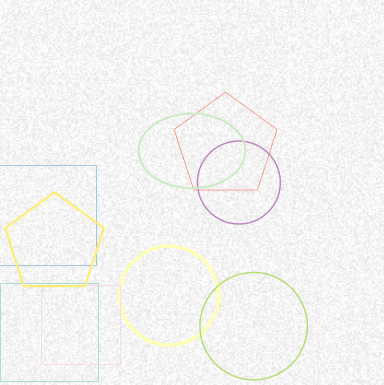[{"shape": "square", "thickness": 0.5, "radius": 0.64, "center": [0.128, 0.137]}, {"shape": "circle", "thickness": 2.5, "radius": 0.64, "center": [0.438, 0.232]}, {"shape": "pentagon", "thickness": 0.5, "radius": 0.7, "center": [0.586, 0.62]}, {"shape": "square", "thickness": 0.5, "radius": 0.65, "center": [0.12, 0.441]}, {"shape": "circle", "thickness": 1, "radius": 0.7, "center": [0.659, 0.153]}, {"shape": "square", "thickness": 0.5, "radius": 0.51, "center": [0.209, 0.157]}, {"shape": "circle", "thickness": 1, "radius": 0.54, "center": [0.62, 0.526]}, {"shape": "oval", "thickness": 1.5, "radius": 0.69, "center": [0.499, 0.608]}, {"shape": "pentagon", "thickness": 1.5, "radius": 0.67, "center": [0.141, 0.366]}]